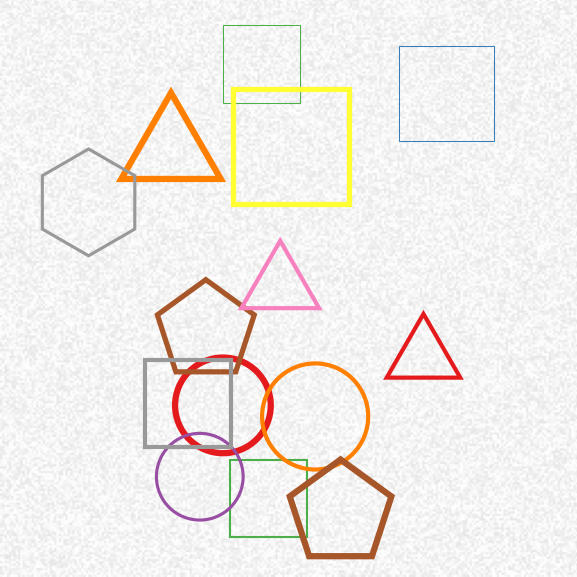[{"shape": "triangle", "thickness": 2, "radius": 0.37, "center": [0.733, 0.382]}, {"shape": "circle", "thickness": 3, "radius": 0.41, "center": [0.386, 0.297]}, {"shape": "square", "thickness": 0.5, "radius": 0.41, "center": [0.774, 0.838]}, {"shape": "square", "thickness": 1, "radius": 0.33, "center": [0.465, 0.136]}, {"shape": "square", "thickness": 0.5, "radius": 0.34, "center": [0.453, 0.889]}, {"shape": "circle", "thickness": 1.5, "radius": 0.38, "center": [0.346, 0.174]}, {"shape": "triangle", "thickness": 3, "radius": 0.5, "center": [0.296, 0.739]}, {"shape": "circle", "thickness": 2, "radius": 0.46, "center": [0.546, 0.278]}, {"shape": "square", "thickness": 2.5, "radius": 0.5, "center": [0.504, 0.746]}, {"shape": "pentagon", "thickness": 3, "radius": 0.46, "center": [0.59, 0.111]}, {"shape": "pentagon", "thickness": 2.5, "radius": 0.44, "center": [0.356, 0.427]}, {"shape": "triangle", "thickness": 2, "radius": 0.39, "center": [0.485, 0.504]}, {"shape": "hexagon", "thickness": 1.5, "radius": 0.46, "center": [0.153, 0.649]}, {"shape": "square", "thickness": 2, "radius": 0.37, "center": [0.325, 0.3]}]